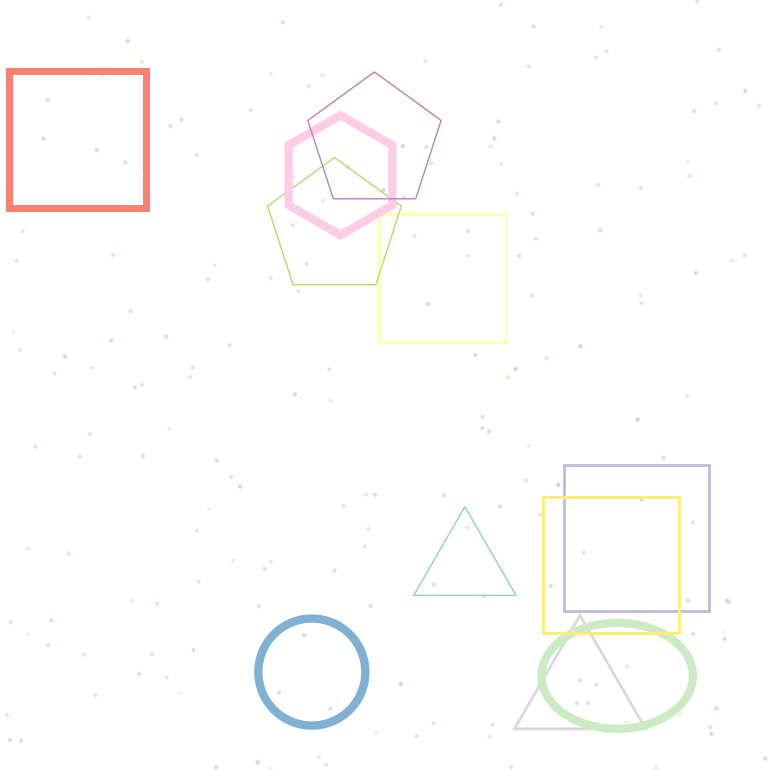[{"shape": "triangle", "thickness": 0.5, "radius": 0.38, "center": [0.604, 0.265]}, {"shape": "square", "thickness": 1, "radius": 0.41, "center": [0.575, 0.639]}, {"shape": "square", "thickness": 1, "radius": 0.47, "center": [0.827, 0.301]}, {"shape": "square", "thickness": 2.5, "radius": 0.44, "center": [0.101, 0.819]}, {"shape": "circle", "thickness": 3, "radius": 0.35, "center": [0.405, 0.127]}, {"shape": "pentagon", "thickness": 0.5, "radius": 0.46, "center": [0.434, 0.704]}, {"shape": "hexagon", "thickness": 3, "radius": 0.39, "center": [0.442, 0.772]}, {"shape": "triangle", "thickness": 1, "radius": 0.49, "center": [0.753, 0.103]}, {"shape": "pentagon", "thickness": 0.5, "radius": 0.46, "center": [0.486, 0.815]}, {"shape": "oval", "thickness": 3, "radius": 0.49, "center": [0.802, 0.122]}, {"shape": "square", "thickness": 1, "radius": 0.44, "center": [0.794, 0.266]}]